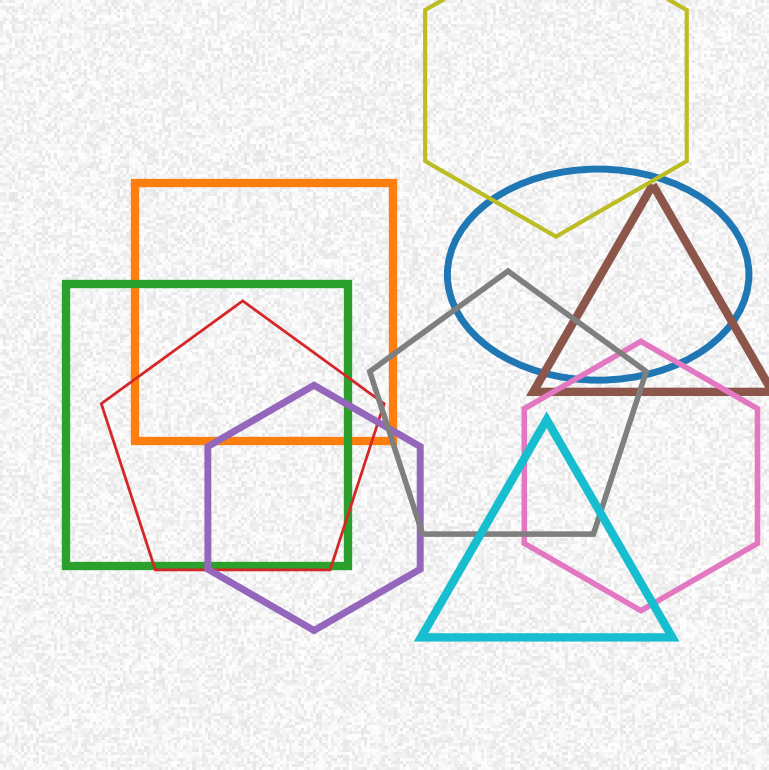[{"shape": "oval", "thickness": 2.5, "radius": 0.98, "center": [0.777, 0.643]}, {"shape": "square", "thickness": 3, "radius": 0.84, "center": [0.343, 0.594]}, {"shape": "square", "thickness": 3, "radius": 0.92, "center": [0.269, 0.448]}, {"shape": "pentagon", "thickness": 1, "radius": 0.97, "center": [0.315, 0.416]}, {"shape": "hexagon", "thickness": 2.5, "radius": 0.8, "center": [0.408, 0.34]}, {"shape": "triangle", "thickness": 3, "radius": 0.9, "center": [0.848, 0.581]}, {"shape": "hexagon", "thickness": 2, "radius": 0.87, "center": [0.832, 0.382]}, {"shape": "pentagon", "thickness": 2, "radius": 0.94, "center": [0.66, 0.459]}, {"shape": "hexagon", "thickness": 1.5, "radius": 0.98, "center": [0.722, 0.889]}, {"shape": "triangle", "thickness": 3, "radius": 0.94, "center": [0.71, 0.266]}]